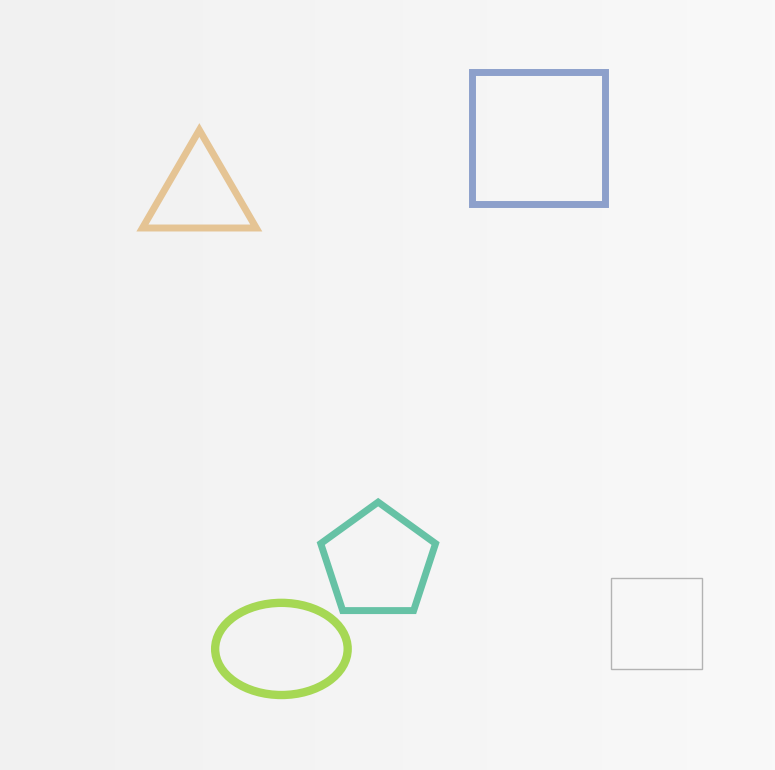[{"shape": "pentagon", "thickness": 2.5, "radius": 0.39, "center": [0.488, 0.27]}, {"shape": "square", "thickness": 2.5, "radius": 0.43, "center": [0.695, 0.821]}, {"shape": "oval", "thickness": 3, "radius": 0.43, "center": [0.363, 0.157]}, {"shape": "triangle", "thickness": 2.5, "radius": 0.42, "center": [0.257, 0.746]}, {"shape": "square", "thickness": 0.5, "radius": 0.29, "center": [0.847, 0.19]}]